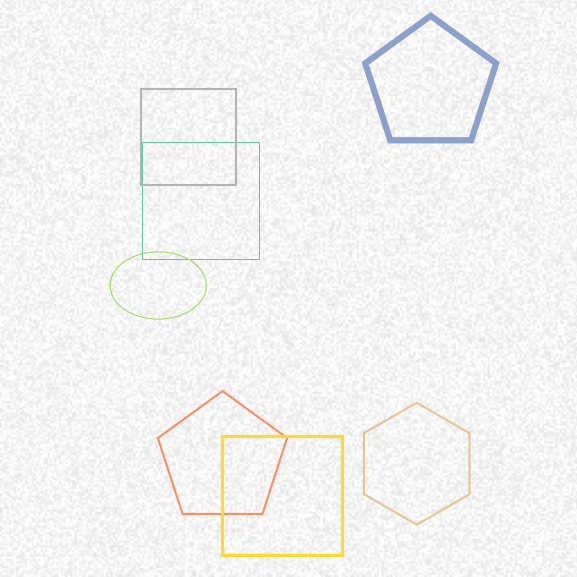[{"shape": "square", "thickness": 0.5, "radius": 0.51, "center": [0.347, 0.652]}, {"shape": "pentagon", "thickness": 1, "radius": 0.59, "center": [0.385, 0.204]}, {"shape": "pentagon", "thickness": 3, "radius": 0.6, "center": [0.746, 0.853]}, {"shape": "oval", "thickness": 0.5, "radius": 0.42, "center": [0.274, 0.505]}, {"shape": "square", "thickness": 1.5, "radius": 0.52, "center": [0.488, 0.142]}, {"shape": "hexagon", "thickness": 1, "radius": 0.53, "center": [0.722, 0.196]}, {"shape": "square", "thickness": 1, "radius": 0.41, "center": [0.326, 0.762]}]